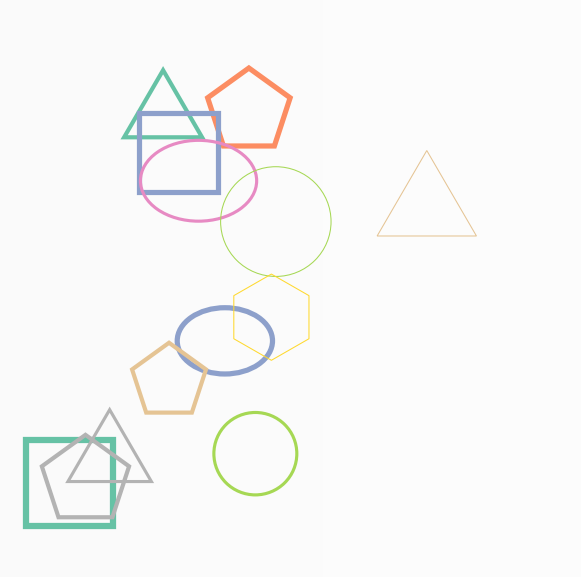[{"shape": "triangle", "thickness": 2, "radius": 0.39, "center": [0.281, 0.8]}, {"shape": "square", "thickness": 3, "radius": 0.37, "center": [0.119, 0.162]}, {"shape": "pentagon", "thickness": 2.5, "radius": 0.37, "center": [0.428, 0.807]}, {"shape": "square", "thickness": 2.5, "radius": 0.34, "center": [0.307, 0.735]}, {"shape": "oval", "thickness": 2.5, "radius": 0.41, "center": [0.387, 0.409]}, {"shape": "oval", "thickness": 1.5, "radius": 0.5, "center": [0.342, 0.686]}, {"shape": "circle", "thickness": 1.5, "radius": 0.36, "center": [0.439, 0.214]}, {"shape": "circle", "thickness": 0.5, "radius": 0.48, "center": [0.475, 0.615]}, {"shape": "hexagon", "thickness": 0.5, "radius": 0.37, "center": [0.467, 0.45]}, {"shape": "pentagon", "thickness": 2, "radius": 0.33, "center": [0.291, 0.339]}, {"shape": "triangle", "thickness": 0.5, "radius": 0.49, "center": [0.734, 0.64]}, {"shape": "pentagon", "thickness": 2, "radius": 0.39, "center": [0.147, 0.167]}, {"shape": "triangle", "thickness": 1.5, "radius": 0.41, "center": [0.189, 0.207]}]